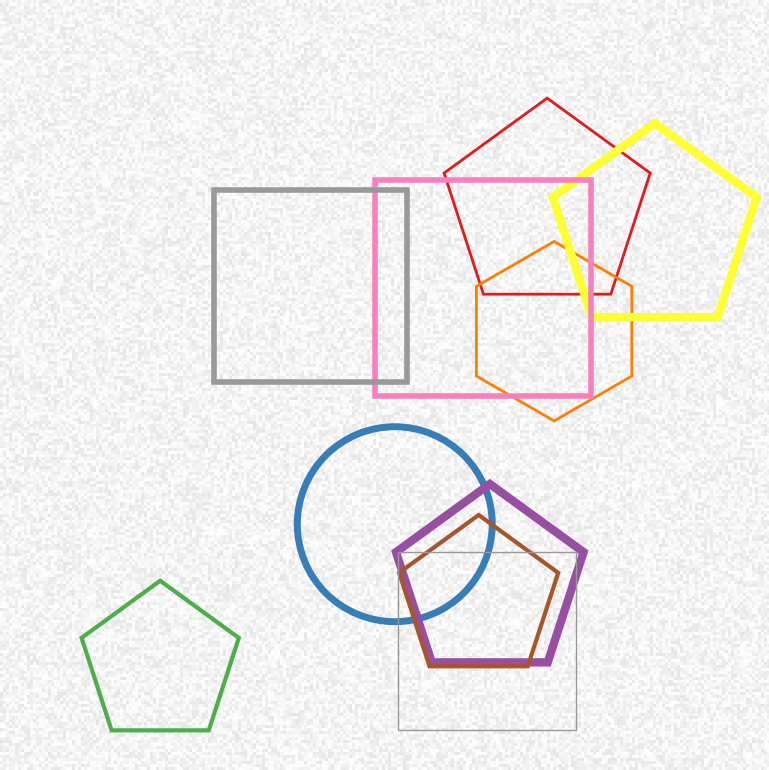[{"shape": "pentagon", "thickness": 1, "radius": 0.7, "center": [0.711, 0.732]}, {"shape": "circle", "thickness": 2.5, "radius": 0.63, "center": [0.513, 0.319]}, {"shape": "pentagon", "thickness": 1.5, "radius": 0.54, "center": [0.208, 0.138]}, {"shape": "pentagon", "thickness": 3, "radius": 0.64, "center": [0.636, 0.243]}, {"shape": "hexagon", "thickness": 1, "radius": 0.58, "center": [0.72, 0.57]}, {"shape": "pentagon", "thickness": 3, "radius": 0.7, "center": [0.85, 0.701]}, {"shape": "pentagon", "thickness": 1.5, "radius": 0.54, "center": [0.622, 0.223]}, {"shape": "square", "thickness": 2, "radius": 0.7, "center": [0.627, 0.626]}, {"shape": "square", "thickness": 0.5, "radius": 0.58, "center": [0.632, 0.167]}, {"shape": "square", "thickness": 2, "radius": 0.63, "center": [0.404, 0.628]}]